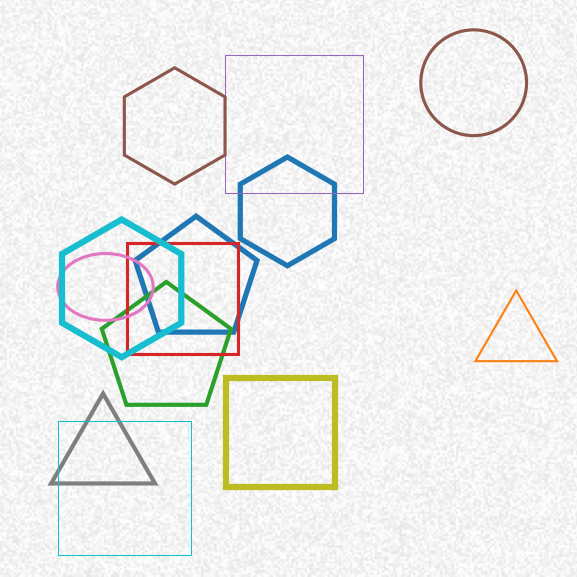[{"shape": "pentagon", "thickness": 2.5, "radius": 0.55, "center": [0.34, 0.514]}, {"shape": "hexagon", "thickness": 2.5, "radius": 0.47, "center": [0.498, 0.633]}, {"shape": "triangle", "thickness": 1, "radius": 0.41, "center": [0.894, 0.415]}, {"shape": "pentagon", "thickness": 2, "radius": 0.59, "center": [0.288, 0.393]}, {"shape": "square", "thickness": 1.5, "radius": 0.48, "center": [0.316, 0.482]}, {"shape": "square", "thickness": 0.5, "radius": 0.6, "center": [0.508, 0.784]}, {"shape": "circle", "thickness": 1.5, "radius": 0.46, "center": [0.82, 0.856]}, {"shape": "hexagon", "thickness": 1.5, "radius": 0.5, "center": [0.302, 0.781]}, {"shape": "oval", "thickness": 1.5, "radius": 0.41, "center": [0.183, 0.502]}, {"shape": "triangle", "thickness": 2, "radius": 0.52, "center": [0.178, 0.214]}, {"shape": "square", "thickness": 3, "radius": 0.47, "center": [0.486, 0.25]}, {"shape": "square", "thickness": 0.5, "radius": 0.58, "center": [0.216, 0.154]}, {"shape": "hexagon", "thickness": 3, "radius": 0.6, "center": [0.211, 0.5]}]